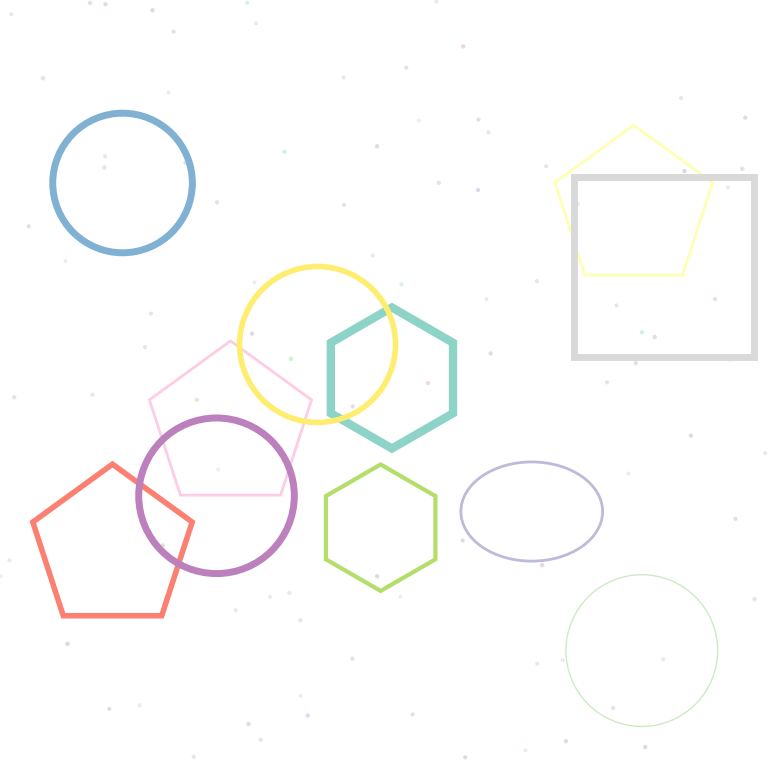[{"shape": "hexagon", "thickness": 3, "radius": 0.46, "center": [0.509, 0.509]}, {"shape": "pentagon", "thickness": 1, "radius": 0.54, "center": [0.823, 0.73]}, {"shape": "oval", "thickness": 1, "radius": 0.46, "center": [0.691, 0.336]}, {"shape": "pentagon", "thickness": 2, "radius": 0.54, "center": [0.146, 0.288]}, {"shape": "circle", "thickness": 2.5, "radius": 0.45, "center": [0.159, 0.762]}, {"shape": "hexagon", "thickness": 1.5, "radius": 0.41, "center": [0.494, 0.315]}, {"shape": "pentagon", "thickness": 1, "radius": 0.55, "center": [0.299, 0.447]}, {"shape": "square", "thickness": 2.5, "radius": 0.58, "center": [0.863, 0.653]}, {"shape": "circle", "thickness": 2.5, "radius": 0.51, "center": [0.281, 0.356]}, {"shape": "circle", "thickness": 0.5, "radius": 0.49, "center": [0.834, 0.155]}, {"shape": "circle", "thickness": 2, "radius": 0.51, "center": [0.412, 0.553]}]